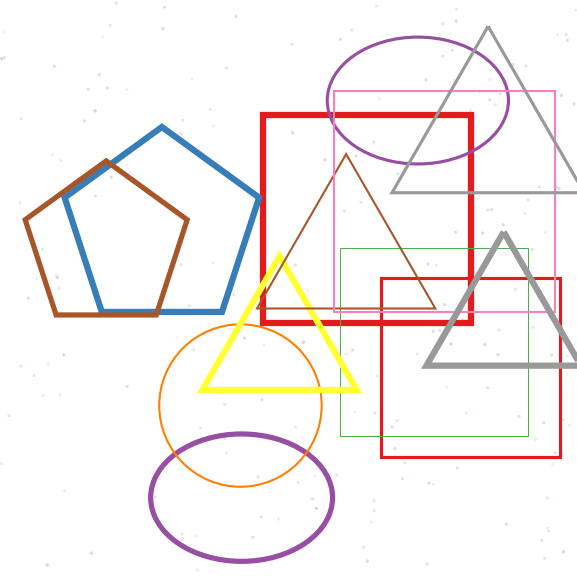[{"shape": "square", "thickness": 1.5, "radius": 0.78, "center": [0.815, 0.362]}, {"shape": "square", "thickness": 3, "radius": 0.9, "center": [0.636, 0.62]}, {"shape": "pentagon", "thickness": 3, "radius": 0.89, "center": [0.28, 0.602]}, {"shape": "square", "thickness": 0.5, "radius": 0.81, "center": [0.752, 0.406]}, {"shape": "oval", "thickness": 1.5, "radius": 0.78, "center": [0.724, 0.825]}, {"shape": "oval", "thickness": 2.5, "radius": 0.79, "center": [0.418, 0.137]}, {"shape": "circle", "thickness": 1, "radius": 0.7, "center": [0.416, 0.297]}, {"shape": "triangle", "thickness": 3, "radius": 0.77, "center": [0.484, 0.401]}, {"shape": "triangle", "thickness": 1, "radius": 0.89, "center": [0.599, 0.554]}, {"shape": "pentagon", "thickness": 2.5, "radius": 0.74, "center": [0.184, 0.573]}, {"shape": "square", "thickness": 1, "radius": 0.96, "center": [0.77, 0.651]}, {"shape": "triangle", "thickness": 1.5, "radius": 0.96, "center": [0.845, 0.761]}, {"shape": "triangle", "thickness": 3, "radius": 0.77, "center": [0.872, 0.443]}]